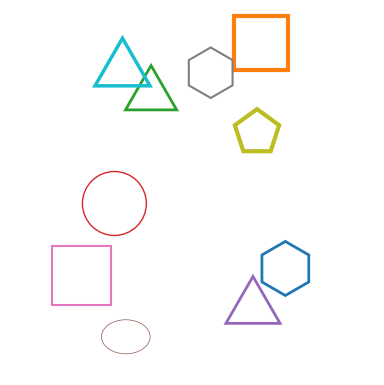[{"shape": "hexagon", "thickness": 2, "radius": 0.35, "center": [0.741, 0.303]}, {"shape": "square", "thickness": 3, "radius": 0.35, "center": [0.677, 0.888]}, {"shape": "triangle", "thickness": 2, "radius": 0.38, "center": [0.392, 0.753]}, {"shape": "circle", "thickness": 1, "radius": 0.42, "center": [0.297, 0.471]}, {"shape": "triangle", "thickness": 2, "radius": 0.41, "center": [0.657, 0.201]}, {"shape": "oval", "thickness": 0.5, "radius": 0.32, "center": [0.327, 0.125]}, {"shape": "square", "thickness": 1.5, "radius": 0.38, "center": [0.212, 0.284]}, {"shape": "hexagon", "thickness": 1.5, "radius": 0.33, "center": [0.547, 0.811]}, {"shape": "pentagon", "thickness": 3, "radius": 0.3, "center": [0.668, 0.656]}, {"shape": "triangle", "thickness": 2.5, "radius": 0.41, "center": [0.318, 0.818]}]